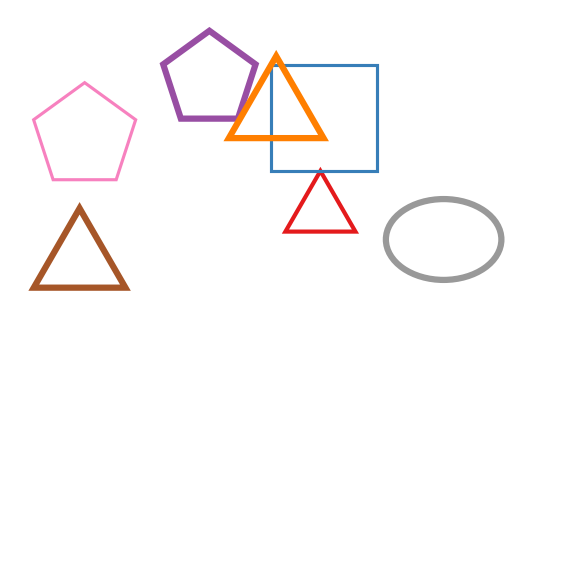[{"shape": "triangle", "thickness": 2, "radius": 0.35, "center": [0.555, 0.633]}, {"shape": "square", "thickness": 1.5, "radius": 0.46, "center": [0.561, 0.795]}, {"shape": "pentagon", "thickness": 3, "radius": 0.42, "center": [0.363, 0.862]}, {"shape": "triangle", "thickness": 3, "radius": 0.47, "center": [0.478, 0.807]}, {"shape": "triangle", "thickness": 3, "radius": 0.46, "center": [0.138, 0.547]}, {"shape": "pentagon", "thickness": 1.5, "radius": 0.46, "center": [0.147, 0.763]}, {"shape": "oval", "thickness": 3, "radius": 0.5, "center": [0.768, 0.584]}]